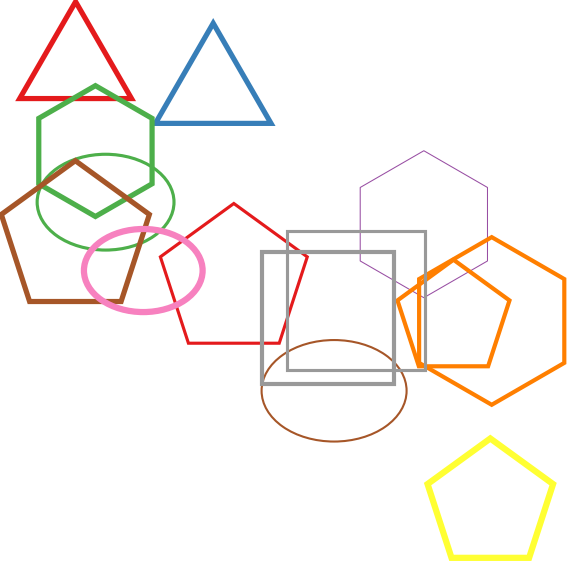[{"shape": "pentagon", "thickness": 1.5, "radius": 0.67, "center": [0.405, 0.513]}, {"shape": "triangle", "thickness": 2.5, "radius": 0.56, "center": [0.131, 0.884]}, {"shape": "triangle", "thickness": 2.5, "radius": 0.58, "center": [0.369, 0.843]}, {"shape": "hexagon", "thickness": 2.5, "radius": 0.57, "center": [0.165, 0.738]}, {"shape": "oval", "thickness": 1.5, "radius": 0.59, "center": [0.183, 0.649]}, {"shape": "hexagon", "thickness": 0.5, "radius": 0.64, "center": [0.734, 0.611]}, {"shape": "pentagon", "thickness": 2, "radius": 0.51, "center": [0.785, 0.447]}, {"shape": "hexagon", "thickness": 2, "radius": 0.73, "center": [0.851, 0.443]}, {"shape": "pentagon", "thickness": 3, "radius": 0.57, "center": [0.849, 0.126]}, {"shape": "pentagon", "thickness": 2.5, "radius": 0.67, "center": [0.13, 0.586]}, {"shape": "oval", "thickness": 1, "radius": 0.63, "center": [0.579, 0.322]}, {"shape": "oval", "thickness": 3, "radius": 0.51, "center": [0.248, 0.531]}, {"shape": "square", "thickness": 1.5, "radius": 0.6, "center": [0.617, 0.479]}, {"shape": "square", "thickness": 2, "radius": 0.57, "center": [0.568, 0.448]}]